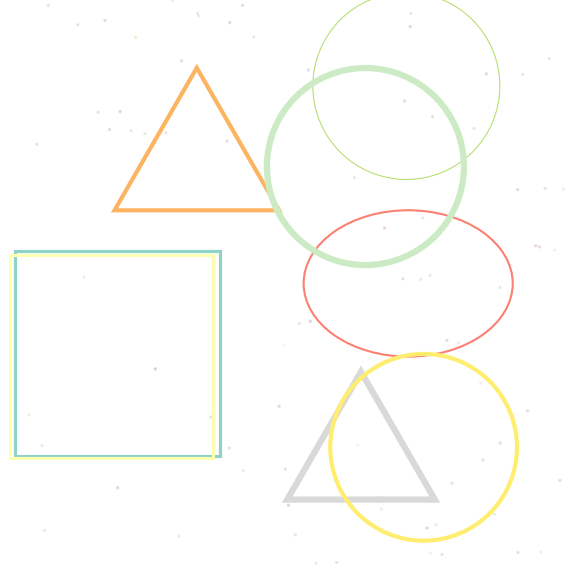[{"shape": "square", "thickness": 1.5, "radius": 0.89, "center": [0.204, 0.388]}, {"shape": "square", "thickness": 1.5, "radius": 0.88, "center": [0.193, 0.382]}, {"shape": "oval", "thickness": 1, "radius": 0.91, "center": [0.707, 0.508]}, {"shape": "triangle", "thickness": 2, "radius": 0.82, "center": [0.341, 0.717]}, {"shape": "circle", "thickness": 0.5, "radius": 0.81, "center": [0.704, 0.85]}, {"shape": "triangle", "thickness": 3, "radius": 0.74, "center": [0.625, 0.208]}, {"shape": "circle", "thickness": 3, "radius": 0.85, "center": [0.633, 0.711]}, {"shape": "circle", "thickness": 2, "radius": 0.81, "center": [0.734, 0.225]}]